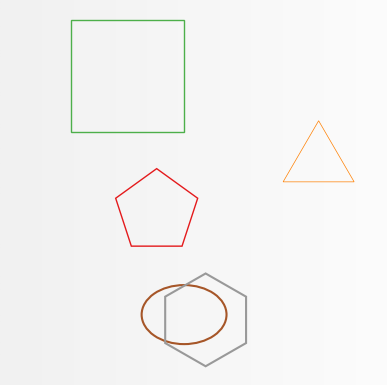[{"shape": "pentagon", "thickness": 1, "radius": 0.56, "center": [0.404, 0.451]}, {"shape": "square", "thickness": 1, "radius": 0.73, "center": [0.329, 0.803]}, {"shape": "triangle", "thickness": 0.5, "radius": 0.53, "center": [0.822, 0.581]}, {"shape": "oval", "thickness": 1.5, "radius": 0.55, "center": [0.475, 0.183]}, {"shape": "hexagon", "thickness": 1.5, "radius": 0.6, "center": [0.531, 0.169]}]